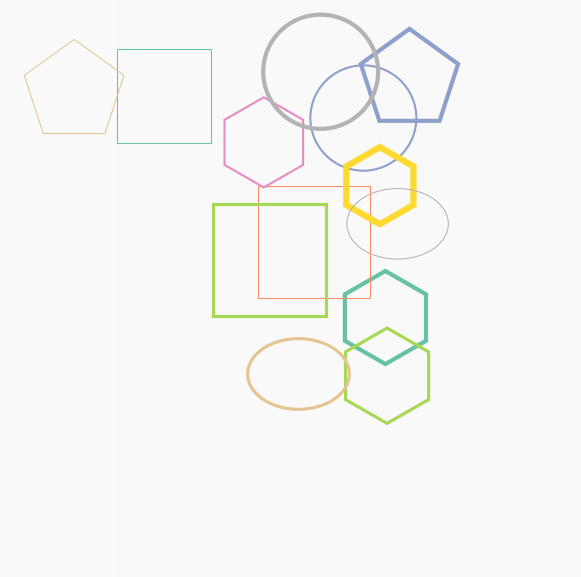[{"shape": "square", "thickness": 0.5, "radius": 0.4, "center": [0.282, 0.833]}, {"shape": "hexagon", "thickness": 2, "radius": 0.4, "center": [0.663, 0.449]}, {"shape": "square", "thickness": 0.5, "radius": 0.49, "center": [0.54, 0.58]}, {"shape": "circle", "thickness": 1, "radius": 0.46, "center": [0.625, 0.795]}, {"shape": "pentagon", "thickness": 2, "radius": 0.44, "center": [0.704, 0.861]}, {"shape": "hexagon", "thickness": 1, "radius": 0.39, "center": [0.454, 0.753]}, {"shape": "hexagon", "thickness": 1.5, "radius": 0.41, "center": [0.666, 0.349]}, {"shape": "square", "thickness": 1.5, "radius": 0.48, "center": [0.464, 0.549]}, {"shape": "hexagon", "thickness": 3, "radius": 0.33, "center": [0.654, 0.678]}, {"shape": "oval", "thickness": 1.5, "radius": 0.44, "center": [0.514, 0.352]}, {"shape": "pentagon", "thickness": 0.5, "radius": 0.45, "center": [0.128, 0.841]}, {"shape": "circle", "thickness": 2, "radius": 0.49, "center": [0.552, 0.875]}, {"shape": "oval", "thickness": 0.5, "radius": 0.44, "center": [0.684, 0.612]}]